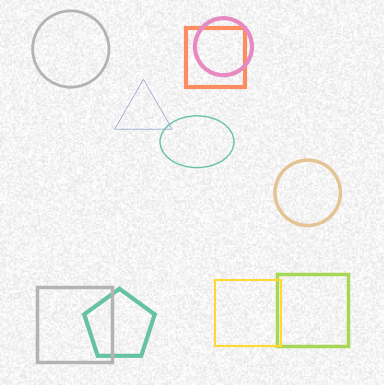[{"shape": "pentagon", "thickness": 3, "radius": 0.48, "center": [0.31, 0.154]}, {"shape": "oval", "thickness": 1, "radius": 0.48, "center": [0.512, 0.632]}, {"shape": "square", "thickness": 3, "radius": 0.38, "center": [0.561, 0.851]}, {"shape": "triangle", "thickness": 0.5, "radius": 0.43, "center": [0.373, 0.708]}, {"shape": "circle", "thickness": 3, "radius": 0.37, "center": [0.58, 0.879]}, {"shape": "square", "thickness": 2.5, "radius": 0.46, "center": [0.811, 0.195]}, {"shape": "square", "thickness": 1.5, "radius": 0.43, "center": [0.645, 0.187]}, {"shape": "circle", "thickness": 2.5, "radius": 0.43, "center": [0.799, 0.499]}, {"shape": "square", "thickness": 2.5, "radius": 0.48, "center": [0.194, 0.158]}, {"shape": "circle", "thickness": 2, "radius": 0.5, "center": [0.184, 0.873]}]